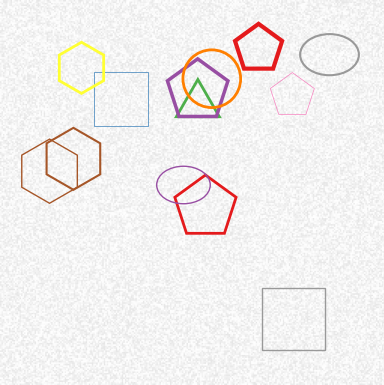[{"shape": "pentagon", "thickness": 2, "radius": 0.42, "center": [0.534, 0.462]}, {"shape": "pentagon", "thickness": 3, "radius": 0.32, "center": [0.672, 0.874]}, {"shape": "square", "thickness": 0.5, "radius": 0.35, "center": [0.313, 0.744]}, {"shape": "triangle", "thickness": 2, "radius": 0.32, "center": [0.514, 0.729]}, {"shape": "oval", "thickness": 1, "radius": 0.35, "center": [0.477, 0.519]}, {"shape": "pentagon", "thickness": 2.5, "radius": 0.41, "center": [0.513, 0.764]}, {"shape": "circle", "thickness": 2, "radius": 0.37, "center": [0.55, 0.796]}, {"shape": "hexagon", "thickness": 2, "radius": 0.33, "center": [0.212, 0.824]}, {"shape": "hexagon", "thickness": 1, "radius": 0.42, "center": [0.129, 0.555]}, {"shape": "hexagon", "thickness": 1.5, "radius": 0.4, "center": [0.191, 0.587]}, {"shape": "pentagon", "thickness": 0.5, "radius": 0.3, "center": [0.759, 0.751]}, {"shape": "square", "thickness": 1, "radius": 0.41, "center": [0.762, 0.171]}, {"shape": "oval", "thickness": 1.5, "radius": 0.38, "center": [0.856, 0.858]}]